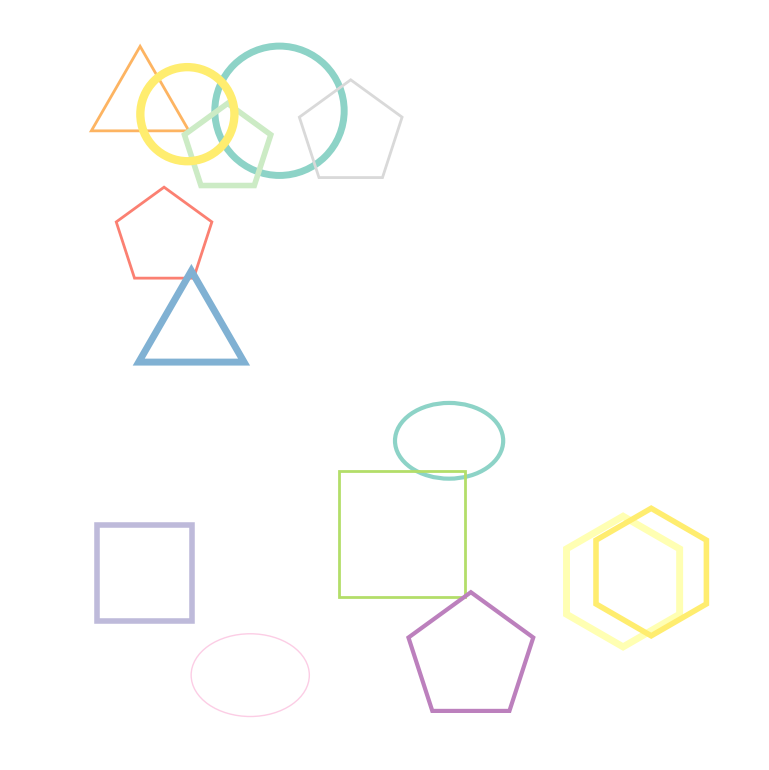[{"shape": "oval", "thickness": 1.5, "radius": 0.35, "center": [0.583, 0.428]}, {"shape": "circle", "thickness": 2.5, "radius": 0.42, "center": [0.363, 0.856]}, {"shape": "hexagon", "thickness": 2.5, "radius": 0.42, "center": [0.809, 0.245]}, {"shape": "square", "thickness": 2, "radius": 0.31, "center": [0.188, 0.256]}, {"shape": "pentagon", "thickness": 1, "radius": 0.33, "center": [0.213, 0.692]}, {"shape": "triangle", "thickness": 2.5, "radius": 0.39, "center": [0.249, 0.569]}, {"shape": "triangle", "thickness": 1, "radius": 0.37, "center": [0.182, 0.867]}, {"shape": "square", "thickness": 1, "radius": 0.41, "center": [0.522, 0.306]}, {"shape": "oval", "thickness": 0.5, "radius": 0.38, "center": [0.325, 0.123]}, {"shape": "pentagon", "thickness": 1, "radius": 0.35, "center": [0.455, 0.826]}, {"shape": "pentagon", "thickness": 1.5, "radius": 0.43, "center": [0.612, 0.146]}, {"shape": "pentagon", "thickness": 2, "radius": 0.29, "center": [0.296, 0.807]}, {"shape": "hexagon", "thickness": 2, "radius": 0.41, "center": [0.846, 0.257]}, {"shape": "circle", "thickness": 3, "radius": 0.31, "center": [0.243, 0.852]}]